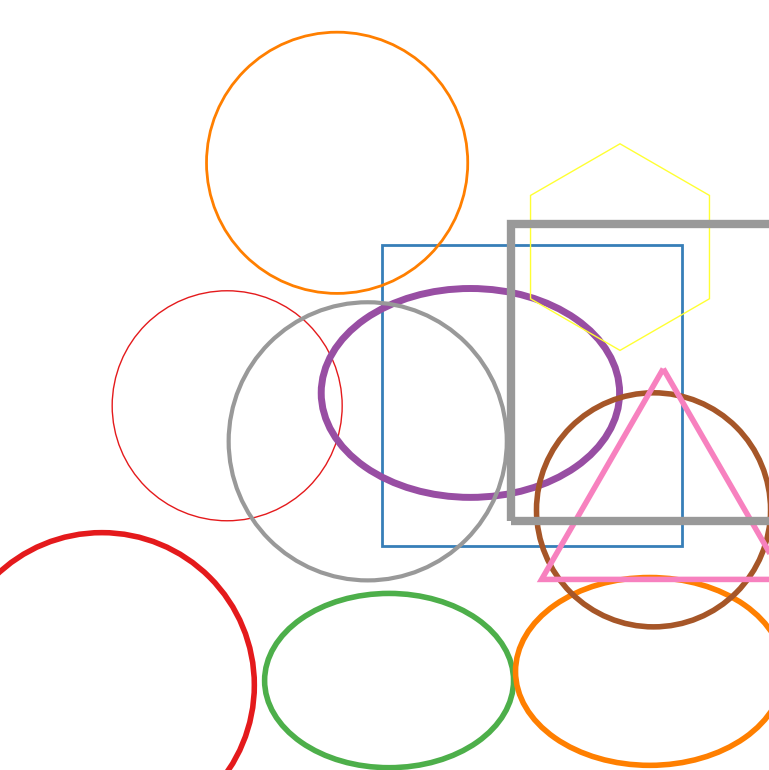[{"shape": "circle", "thickness": 2, "radius": 0.99, "center": [0.132, 0.11]}, {"shape": "circle", "thickness": 0.5, "radius": 0.75, "center": [0.295, 0.473]}, {"shape": "square", "thickness": 1, "radius": 0.98, "center": [0.691, 0.486]}, {"shape": "oval", "thickness": 2, "radius": 0.81, "center": [0.505, 0.116]}, {"shape": "oval", "thickness": 2.5, "radius": 0.97, "center": [0.611, 0.49]}, {"shape": "oval", "thickness": 2, "radius": 0.87, "center": [0.844, 0.128]}, {"shape": "circle", "thickness": 1, "radius": 0.85, "center": [0.438, 0.789]}, {"shape": "hexagon", "thickness": 0.5, "radius": 0.67, "center": [0.805, 0.679]}, {"shape": "circle", "thickness": 2, "radius": 0.76, "center": [0.849, 0.338]}, {"shape": "triangle", "thickness": 2, "radius": 0.91, "center": [0.861, 0.339]}, {"shape": "circle", "thickness": 1.5, "radius": 0.9, "center": [0.478, 0.427]}, {"shape": "square", "thickness": 3, "radius": 0.96, "center": [0.856, 0.516]}]